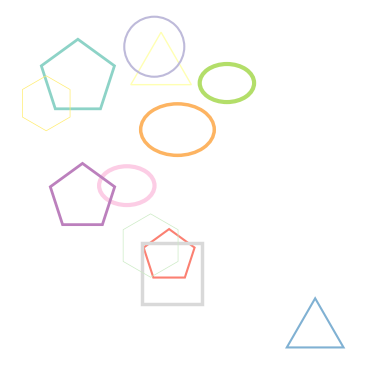[{"shape": "pentagon", "thickness": 2, "radius": 0.5, "center": [0.202, 0.798]}, {"shape": "triangle", "thickness": 1, "radius": 0.45, "center": [0.418, 0.825]}, {"shape": "circle", "thickness": 1.5, "radius": 0.39, "center": [0.401, 0.879]}, {"shape": "pentagon", "thickness": 1.5, "radius": 0.35, "center": [0.439, 0.335]}, {"shape": "triangle", "thickness": 1.5, "radius": 0.43, "center": [0.819, 0.14]}, {"shape": "oval", "thickness": 2.5, "radius": 0.48, "center": [0.461, 0.663]}, {"shape": "oval", "thickness": 3, "radius": 0.35, "center": [0.589, 0.784]}, {"shape": "oval", "thickness": 3, "radius": 0.36, "center": [0.329, 0.518]}, {"shape": "square", "thickness": 2.5, "radius": 0.39, "center": [0.446, 0.29]}, {"shape": "pentagon", "thickness": 2, "radius": 0.44, "center": [0.214, 0.488]}, {"shape": "hexagon", "thickness": 0.5, "radius": 0.41, "center": [0.391, 0.362]}, {"shape": "hexagon", "thickness": 0.5, "radius": 0.36, "center": [0.12, 0.732]}]